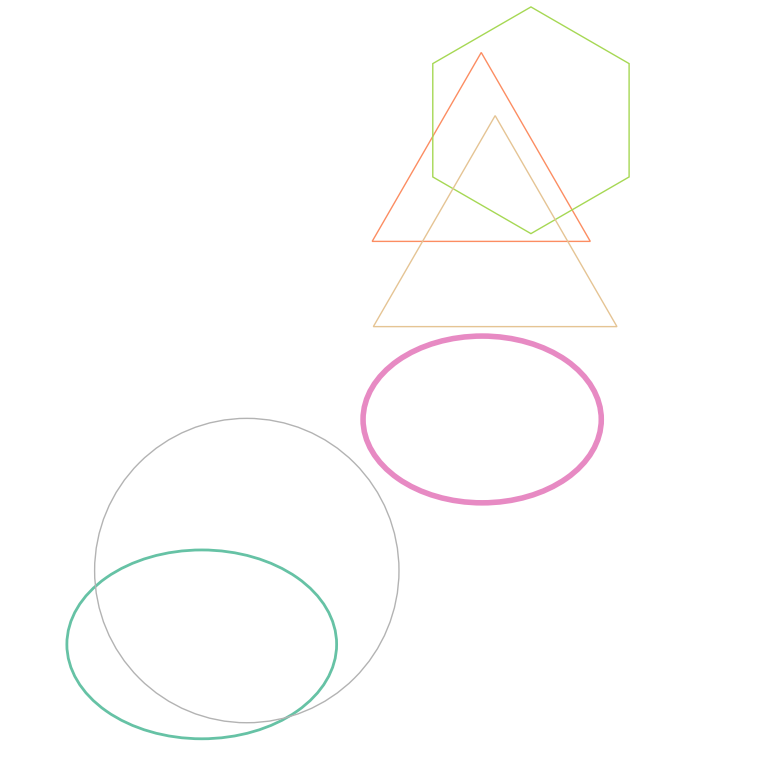[{"shape": "oval", "thickness": 1, "radius": 0.88, "center": [0.262, 0.163]}, {"shape": "triangle", "thickness": 0.5, "radius": 0.82, "center": [0.625, 0.768]}, {"shape": "oval", "thickness": 2, "radius": 0.77, "center": [0.626, 0.455]}, {"shape": "hexagon", "thickness": 0.5, "radius": 0.74, "center": [0.69, 0.844]}, {"shape": "triangle", "thickness": 0.5, "radius": 0.91, "center": [0.643, 0.667]}, {"shape": "circle", "thickness": 0.5, "radius": 0.99, "center": [0.321, 0.259]}]